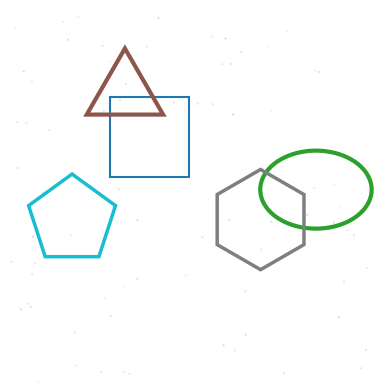[{"shape": "square", "thickness": 1.5, "radius": 0.52, "center": [0.388, 0.645]}, {"shape": "oval", "thickness": 3, "radius": 0.72, "center": [0.821, 0.507]}, {"shape": "triangle", "thickness": 3, "radius": 0.57, "center": [0.324, 0.76]}, {"shape": "hexagon", "thickness": 2.5, "radius": 0.65, "center": [0.677, 0.43]}, {"shape": "pentagon", "thickness": 2.5, "radius": 0.59, "center": [0.187, 0.429]}]